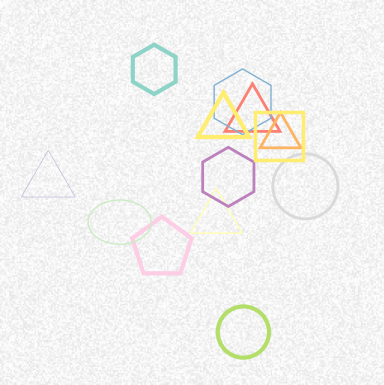[{"shape": "hexagon", "thickness": 3, "radius": 0.32, "center": [0.401, 0.82]}, {"shape": "triangle", "thickness": 1, "radius": 0.39, "center": [0.562, 0.433]}, {"shape": "triangle", "thickness": 0.5, "radius": 0.41, "center": [0.125, 0.529]}, {"shape": "triangle", "thickness": 2, "radius": 0.41, "center": [0.656, 0.7]}, {"shape": "hexagon", "thickness": 1, "radius": 0.43, "center": [0.63, 0.736]}, {"shape": "triangle", "thickness": 2, "radius": 0.31, "center": [0.729, 0.647]}, {"shape": "circle", "thickness": 3, "radius": 0.33, "center": [0.632, 0.138]}, {"shape": "pentagon", "thickness": 3, "radius": 0.41, "center": [0.421, 0.356]}, {"shape": "circle", "thickness": 2, "radius": 0.42, "center": [0.793, 0.516]}, {"shape": "hexagon", "thickness": 2, "radius": 0.38, "center": [0.593, 0.541]}, {"shape": "oval", "thickness": 1, "radius": 0.41, "center": [0.311, 0.423]}, {"shape": "square", "thickness": 2.5, "radius": 0.31, "center": [0.724, 0.646]}, {"shape": "triangle", "thickness": 3, "radius": 0.39, "center": [0.58, 0.683]}]